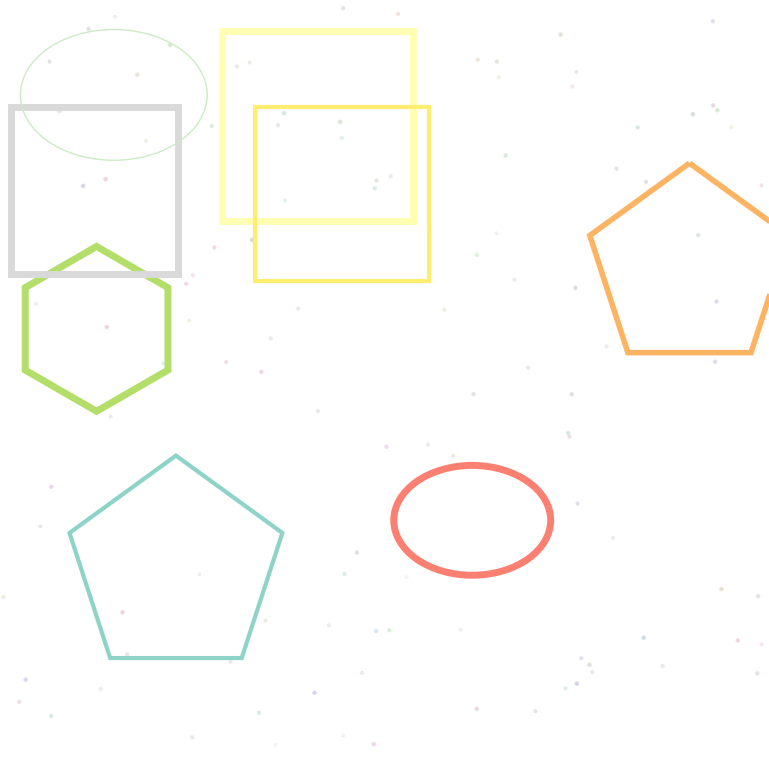[{"shape": "pentagon", "thickness": 1.5, "radius": 0.73, "center": [0.228, 0.263]}, {"shape": "square", "thickness": 2.5, "radius": 0.62, "center": [0.413, 0.836]}, {"shape": "oval", "thickness": 2.5, "radius": 0.51, "center": [0.613, 0.324]}, {"shape": "pentagon", "thickness": 2, "radius": 0.68, "center": [0.895, 0.652]}, {"shape": "hexagon", "thickness": 2.5, "radius": 0.54, "center": [0.125, 0.573]}, {"shape": "square", "thickness": 2.5, "radius": 0.54, "center": [0.123, 0.752]}, {"shape": "oval", "thickness": 0.5, "radius": 0.61, "center": [0.148, 0.877]}, {"shape": "square", "thickness": 1.5, "radius": 0.56, "center": [0.444, 0.748]}]